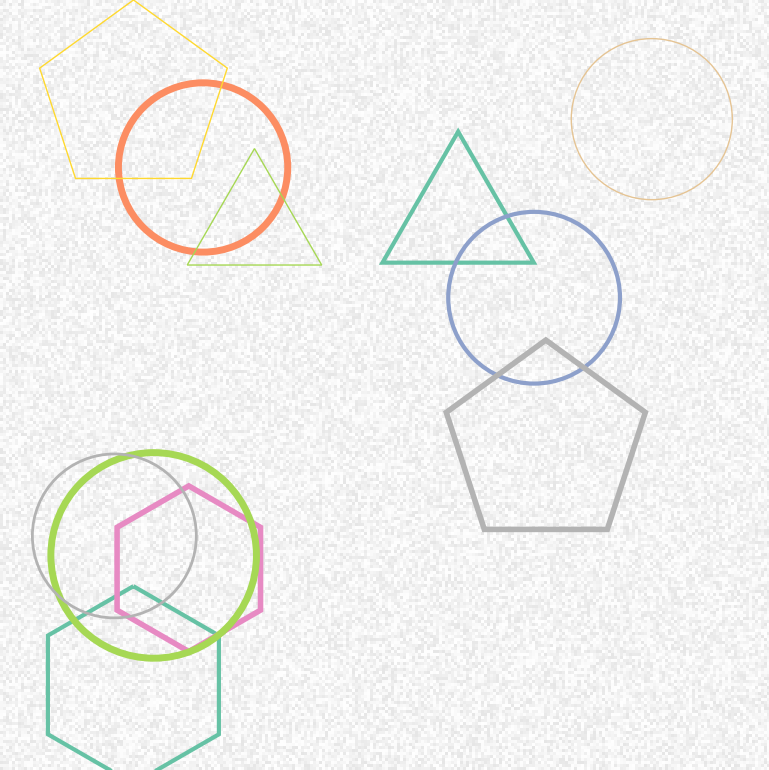[{"shape": "hexagon", "thickness": 1.5, "radius": 0.64, "center": [0.173, 0.111]}, {"shape": "triangle", "thickness": 1.5, "radius": 0.57, "center": [0.595, 0.716]}, {"shape": "circle", "thickness": 2.5, "radius": 0.55, "center": [0.264, 0.783]}, {"shape": "circle", "thickness": 1.5, "radius": 0.56, "center": [0.694, 0.613]}, {"shape": "hexagon", "thickness": 2, "radius": 0.54, "center": [0.245, 0.261]}, {"shape": "circle", "thickness": 2.5, "radius": 0.67, "center": [0.2, 0.279]}, {"shape": "triangle", "thickness": 0.5, "radius": 0.5, "center": [0.33, 0.706]}, {"shape": "pentagon", "thickness": 0.5, "radius": 0.64, "center": [0.173, 0.872]}, {"shape": "circle", "thickness": 0.5, "radius": 0.52, "center": [0.846, 0.845]}, {"shape": "pentagon", "thickness": 2, "radius": 0.68, "center": [0.709, 0.422]}, {"shape": "circle", "thickness": 1, "radius": 0.53, "center": [0.149, 0.304]}]